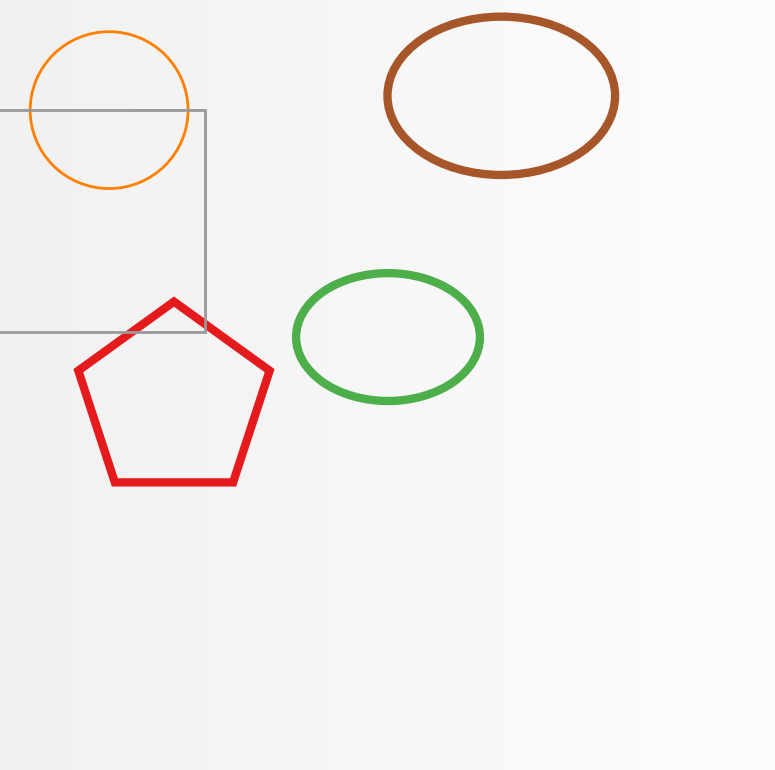[{"shape": "pentagon", "thickness": 3, "radius": 0.65, "center": [0.224, 0.479]}, {"shape": "oval", "thickness": 3, "radius": 0.59, "center": [0.501, 0.562]}, {"shape": "circle", "thickness": 1, "radius": 0.51, "center": [0.141, 0.857]}, {"shape": "oval", "thickness": 3, "radius": 0.73, "center": [0.647, 0.876]}, {"shape": "square", "thickness": 1, "radius": 0.72, "center": [0.121, 0.713]}]